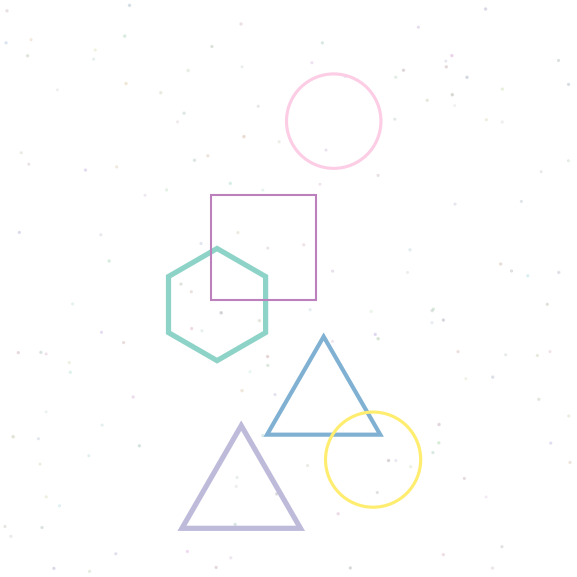[{"shape": "hexagon", "thickness": 2.5, "radius": 0.49, "center": [0.376, 0.472]}, {"shape": "triangle", "thickness": 2.5, "radius": 0.59, "center": [0.418, 0.144]}, {"shape": "triangle", "thickness": 2, "radius": 0.57, "center": [0.56, 0.303]}, {"shape": "circle", "thickness": 1.5, "radius": 0.41, "center": [0.578, 0.789]}, {"shape": "square", "thickness": 1, "radius": 0.46, "center": [0.457, 0.571]}, {"shape": "circle", "thickness": 1.5, "radius": 0.41, "center": [0.646, 0.203]}]